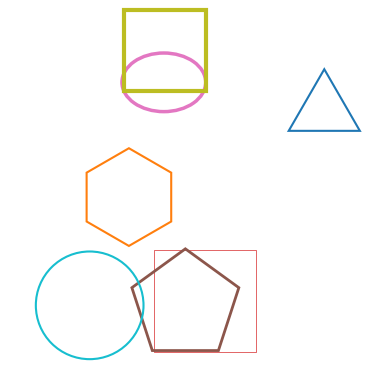[{"shape": "triangle", "thickness": 1.5, "radius": 0.53, "center": [0.842, 0.714]}, {"shape": "hexagon", "thickness": 1.5, "radius": 0.63, "center": [0.335, 0.488]}, {"shape": "square", "thickness": 0.5, "radius": 0.67, "center": [0.532, 0.218]}, {"shape": "pentagon", "thickness": 2, "radius": 0.73, "center": [0.481, 0.208]}, {"shape": "oval", "thickness": 2.5, "radius": 0.54, "center": [0.426, 0.786]}, {"shape": "square", "thickness": 3, "radius": 0.53, "center": [0.428, 0.869]}, {"shape": "circle", "thickness": 1.5, "radius": 0.7, "center": [0.233, 0.207]}]